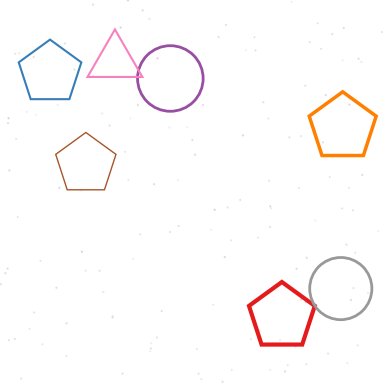[{"shape": "pentagon", "thickness": 3, "radius": 0.45, "center": [0.732, 0.178]}, {"shape": "pentagon", "thickness": 1.5, "radius": 0.43, "center": [0.13, 0.812]}, {"shape": "circle", "thickness": 2, "radius": 0.43, "center": [0.442, 0.796]}, {"shape": "pentagon", "thickness": 2.5, "radius": 0.46, "center": [0.89, 0.67]}, {"shape": "pentagon", "thickness": 1, "radius": 0.41, "center": [0.223, 0.574]}, {"shape": "triangle", "thickness": 1.5, "radius": 0.41, "center": [0.299, 0.841]}, {"shape": "circle", "thickness": 2, "radius": 0.4, "center": [0.885, 0.25]}]